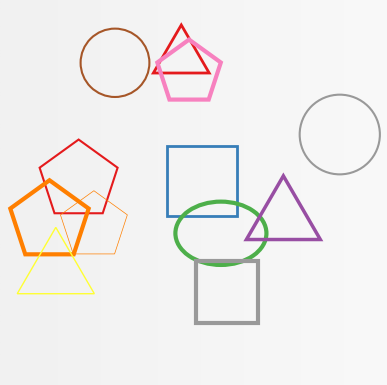[{"shape": "pentagon", "thickness": 1.5, "radius": 0.53, "center": [0.203, 0.532]}, {"shape": "triangle", "thickness": 2, "radius": 0.42, "center": [0.468, 0.852]}, {"shape": "square", "thickness": 2, "radius": 0.45, "center": [0.521, 0.53]}, {"shape": "oval", "thickness": 3, "radius": 0.59, "center": [0.57, 0.394]}, {"shape": "triangle", "thickness": 2.5, "radius": 0.55, "center": [0.731, 0.433]}, {"shape": "pentagon", "thickness": 3, "radius": 0.53, "center": [0.128, 0.425]}, {"shape": "pentagon", "thickness": 0.5, "radius": 0.45, "center": [0.242, 0.414]}, {"shape": "triangle", "thickness": 1, "radius": 0.57, "center": [0.144, 0.295]}, {"shape": "circle", "thickness": 1.5, "radius": 0.44, "center": [0.297, 0.837]}, {"shape": "pentagon", "thickness": 3, "radius": 0.43, "center": [0.488, 0.811]}, {"shape": "square", "thickness": 3, "radius": 0.4, "center": [0.586, 0.242]}, {"shape": "circle", "thickness": 1.5, "radius": 0.52, "center": [0.877, 0.651]}]